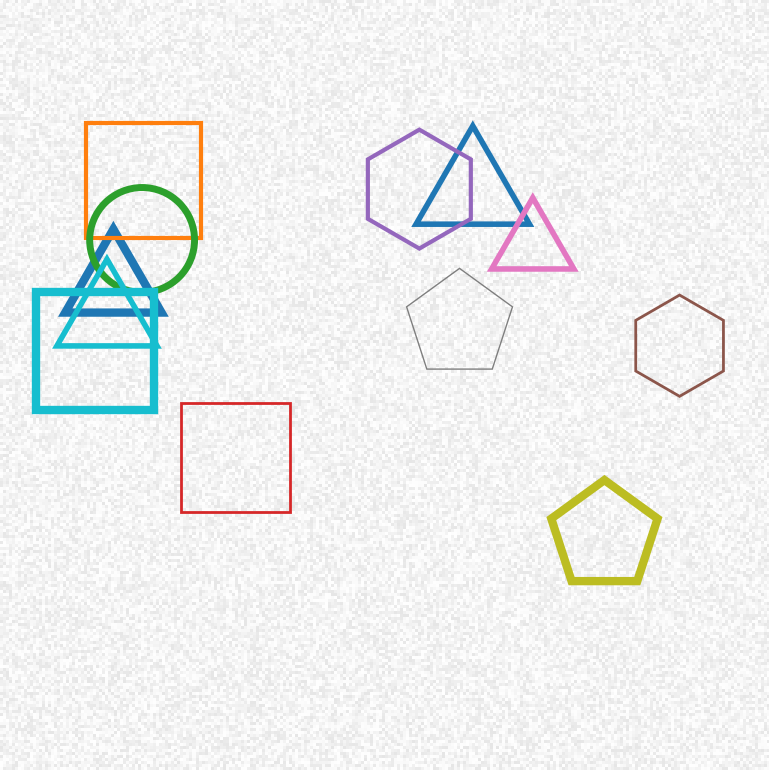[{"shape": "triangle", "thickness": 2, "radius": 0.43, "center": [0.614, 0.751]}, {"shape": "triangle", "thickness": 3, "radius": 0.36, "center": [0.147, 0.63]}, {"shape": "square", "thickness": 1.5, "radius": 0.37, "center": [0.186, 0.766]}, {"shape": "circle", "thickness": 2.5, "radius": 0.34, "center": [0.185, 0.688]}, {"shape": "square", "thickness": 1, "radius": 0.35, "center": [0.306, 0.406]}, {"shape": "hexagon", "thickness": 1.5, "radius": 0.39, "center": [0.545, 0.754]}, {"shape": "hexagon", "thickness": 1, "radius": 0.33, "center": [0.883, 0.551]}, {"shape": "triangle", "thickness": 2, "radius": 0.31, "center": [0.692, 0.682]}, {"shape": "pentagon", "thickness": 0.5, "radius": 0.36, "center": [0.597, 0.579]}, {"shape": "pentagon", "thickness": 3, "radius": 0.36, "center": [0.785, 0.304]}, {"shape": "triangle", "thickness": 2, "radius": 0.38, "center": [0.139, 0.588]}, {"shape": "square", "thickness": 3, "radius": 0.38, "center": [0.123, 0.544]}]